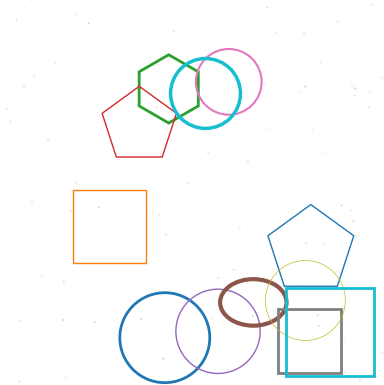[{"shape": "circle", "thickness": 2, "radius": 0.58, "center": [0.428, 0.123]}, {"shape": "pentagon", "thickness": 1, "radius": 0.59, "center": [0.807, 0.351]}, {"shape": "square", "thickness": 1, "radius": 0.47, "center": [0.284, 0.412]}, {"shape": "hexagon", "thickness": 2, "radius": 0.44, "center": [0.438, 0.769]}, {"shape": "pentagon", "thickness": 1, "radius": 0.51, "center": [0.362, 0.674]}, {"shape": "circle", "thickness": 1, "radius": 0.55, "center": [0.566, 0.139]}, {"shape": "oval", "thickness": 3, "radius": 0.43, "center": [0.658, 0.215]}, {"shape": "circle", "thickness": 1.5, "radius": 0.43, "center": [0.594, 0.787]}, {"shape": "square", "thickness": 2, "radius": 0.41, "center": [0.803, 0.114]}, {"shape": "circle", "thickness": 0.5, "radius": 0.52, "center": [0.793, 0.22]}, {"shape": "square", "thickness": 2, "radius": 0.57, "center": [0.858, 0.137]}, {"shape": "circle", "thickness": 2.5, "radius": 0.45, "center": [0.534, 0.757]}]